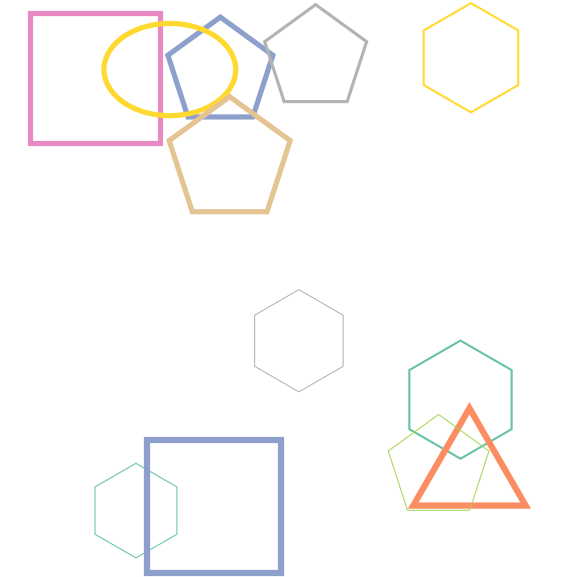[{"shape": "hexagon", "thickness": 0.5, "radius": 0.41, "center": [0.235, 0.115]}, {"shape": "hexagon", "thickness": 1, "radius": 0.51, "center": [0.797, 0.307]}, {"shape": "triangle", "thickness": 3, "radius": 0.56, "center": [0.813, 0.18]}, {"shape": "pentagon", "thickness": 2.5, "radius": 0.48, "center": [0.382, 0.874]}, {"shape": "square", "thickness": 3, "radius": 0.58, "center": [0.37, 0.122]}, {"shape": "square", "thickness": 2.5, "radius": 0.56, "center": [0.164, 0.865]}, {"shape": "pentagon", "thickness": 0.5, "radius": 0.46, "center": [0.76, 0.19]}, {"shape": "hexagon", "thickness": 1, "radius": 0.47, "center": [0.816, 0.899]}, {"shape": "oval", "thickness": 2.5, "radius": 0.57, "center": [0.294, 0.879]}, {"shape": "pentagon", "thickness": 2.5, "radius": 0.55, "center": [0.398, 0.722]}, {"shape": "pentagon", "thickness": 1.5, "radius": 0.46, "center": [0.547, 0.898]}, {"shape": "hexagon", "thickness": 0.5, "radius": 0.44, "center": [0.518, 0.409]}]